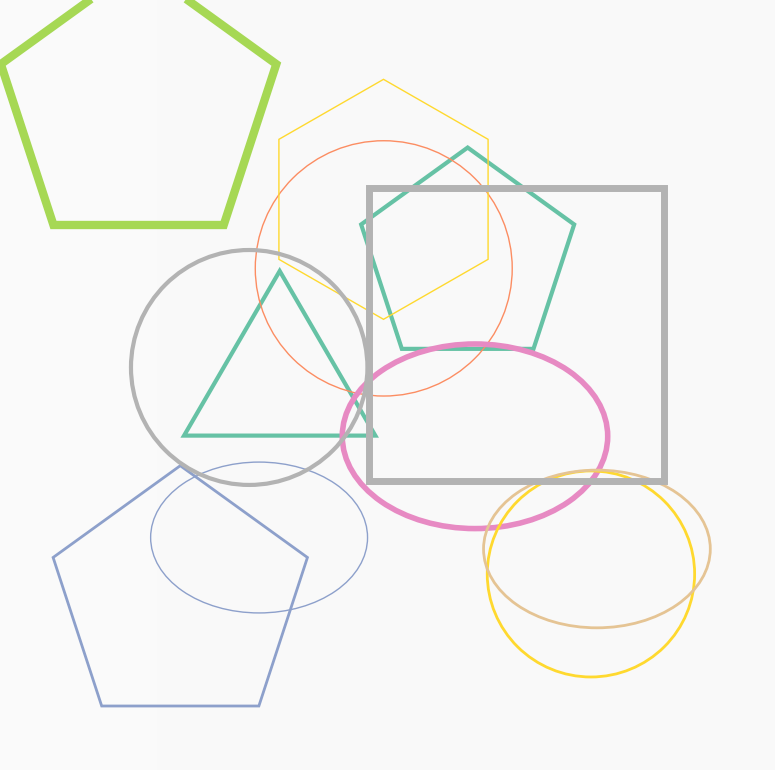[{"shape": "pentagon", "thickness": 1.5, "radius": 0.72, "center": [0.603, 0.664]}, {"shape": "triangle", "thickness": 1.5, "radius": 0.71, "center": [0.361, 0.506]}, {"shape": "circle", "thickness": 0.5, "radius": 0.83, "center": [0.495, 0.651]}, {"shape": "oval", "thickness": 0.5, "radius": 0.7, "center": [0.334, 0.302]}, {"shape": "pentagon", "thickness": 1, "radius": 0.86, "center": [0.233, 0.223]}, {"shape": "oval", "thickness": 2, "radius": 0.86, "center": [0.613, 0.433]}, {"shape": "pentagon", "thickness": 3, "radius": 0.93, "center": [0.179, 0.859]}, {"shape": "hexagon", "thickness": 0.5, "radius": 0.78, "center": [0.495, 0.741]}, {"shape": "circle", "thickness": 1, "radius": 0.67, "center": [0.763, 0.255]}, {"shape": "oval", "thickness": 1, "radius": 0.73, "center": [0.77, 0.287]}, {"shape": "circle", "thickness": 1.5, "radius": 0.76, "center": [0.322, 0.523]}, {"shape": "square", "thickness": 2.5, "radius": 0.95, "center": [0.666, 0.566]}]